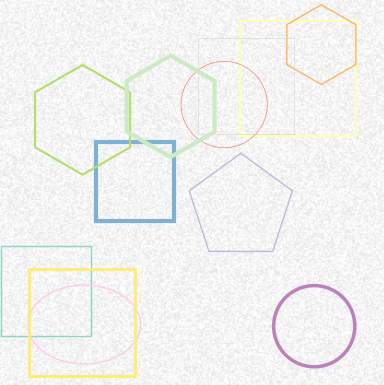[{"shape": "square", "thickness": 1, "radius": 0.58, "center": [0.12, 0.244]}, {"shape": "square", "thickness": 1.5, "radius": 0.75, "center": [0.774, 0.795]}, {"shape": "pentagon", "thickness": 1, "radius": 0.7, "center": [0.626, 0.461]}, {"shape": "circle", "thickness": 0.5, "radius": 0.56, "center": [0.582, 0.728]}, {"shape": "square", "thickness": 3, "radius": 0.51, "center": [0.351, 0.528]}, {"shape": "hexagon", "thickness": 1, "radius": 0.52, "center": [0.835, 0.884]}, {"shape": "hexagon", "thickness": 1.5, "radius": 0.71, "center": [0.214, 0.689]}, {"shape": "oval", "thickness": 1, "radius": 0.73, "center": [0.219, 0.157]}, {"shape": "square", "thickness": 0.5, "radius": 0.62, "center": [0.639, 0.777]}, {"shape": "circle", "thickness": 2.5, "radius": 0.53, "center": [0.816, 0.153]}, {"shape": "hexagon", "thickness": 3, "radius": 0.66, "center": [0.443, 0.724]}, {"shape": "square", "thickness": 2, "radius": 0.69, "center": [0.213, 0.161]}]